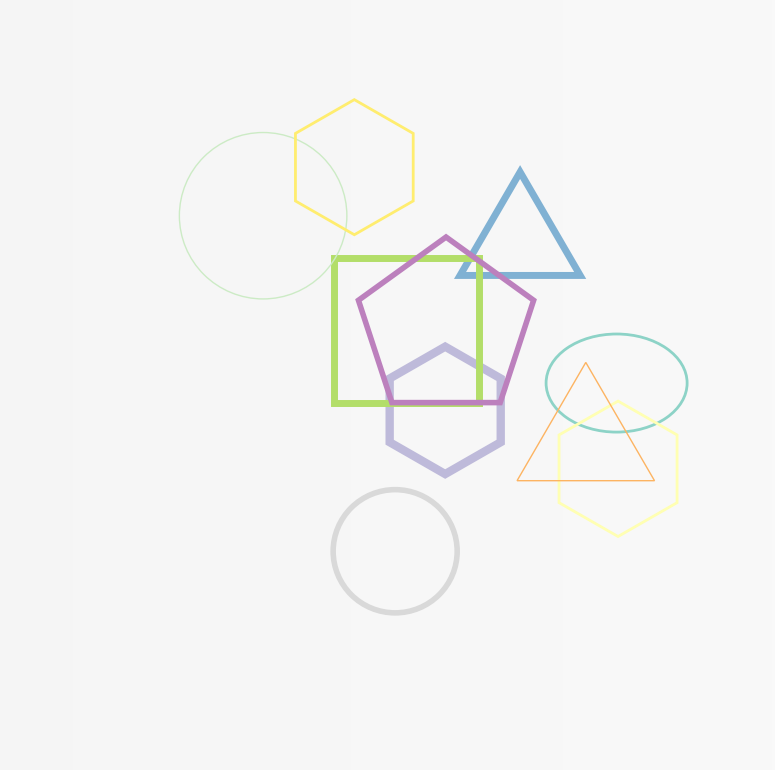[{"shape": "oval", "thickness": 1, "radius": 0.45, "center": [0.796, 0.503]}, {"shape": "hexagon", "thickness": 1, "radius": 0.44, "center": [0.797, 0.391]}, {"shape": "hexagon", "thickness": 3, "radius": 0.41, "center": [0.574, 0.467]}, {"shape": "triangle", "thickness": 2.5, "radius": 0.45, "center": [0.671, 0.687]}, {"shape": "triangle", "thickness": 0.5, "radius": 0.51, "center": [0.756, 0.427]}, {"shape": "square", "thickness": 2.5, "radius": 0.47, "center": [0.524, 0.571]}, {"shape": "circle", "thickness": 2, "radius": 0.4, "center": [0.51, 0.284]}, {"shape": "pentagon", "thickness": 2, "radius": 0.59, "center": [0.576, 0.573]}, {"shape": "circle", "thickness": 0.5, "radius": 0.54, "center": [0.34, 0.72]}, {"shape": "hexagon", "thickness": 1, "radius": 0.44, "center": [0.457, 0.783]}]